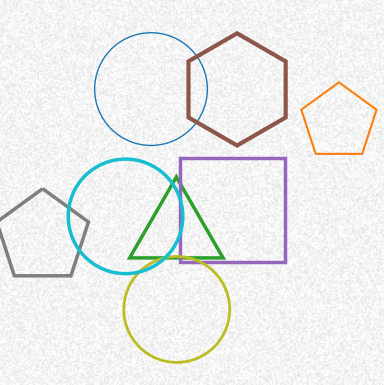[{"shape": "circle", "thickness": 1, "radius": 0.73, "center": [0.392, 0.769]}, {"shape": "pentagon", "thickness": 1.5, "radius": 0.51, "center": [0.88, 0.683]}, {"shape": "triangle", "thickness": 2.5, "radius": 0.7, "center": [0.458, 0.4]}, {"shape": "square", "thickness": 2.5, "radius": 0.68, "center": [0.603, 0.454]}, {"shape": "hexagon", "thickness": 3, "radius": 0.73, "center": [0.616, 0.768]}, {"shape": "pentagon", "thickness": 2.5, "radius": 0.63, "center": [0.111, 0.385]}, {"shape": "circle", "thickness": 2, "radius": 0.69, "center": [0.459, 0.196]}, {"shape": "circle", "thickness": 2.5, "radius": 0.74, "center": [0.326, 0.438]}]